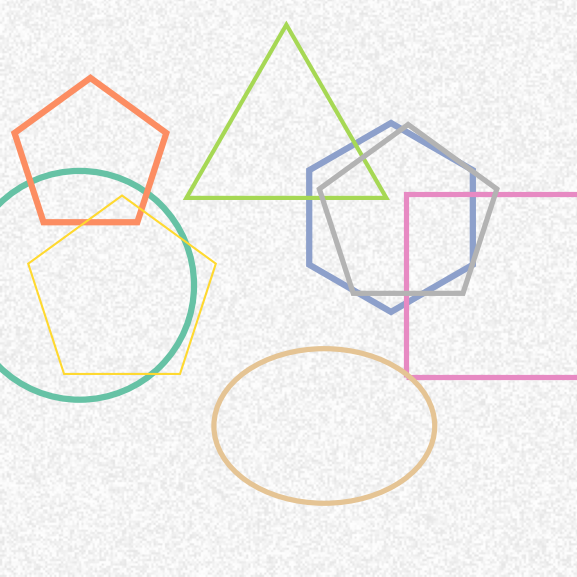[{"shape": "circle", "thickness": 3, "radius": 0.99, "center": [0.138, 0.505]}, {"shape": "pentagon", "thickness": 3, "radius": 0.69, "center": [0.157, 0.726]}, {"shape": "hexagon", "thickness": 3, "radius": 0.82, "center": [0.677, 0.623]}, {"shape": "square", "thickness": 2.5, "radius": 0.79, "center": [0.862, 0.505]}, {"shape": "triangle", "thickness": 2, "radius": 1.0, "center": [0.496, 0.756]}, {"shape": "pentagon", "thickness": 1, "radius": 0.85, "center": [0.211, 0.49]}, {"shape": "oval", "thickness": 2.5, "radius": 0.96, "center": [0.562, 0.262]}, {"shape": "pentagon", "thickness": 2.5, "radius": 0.81, "center": [0.707, 0.622]}]